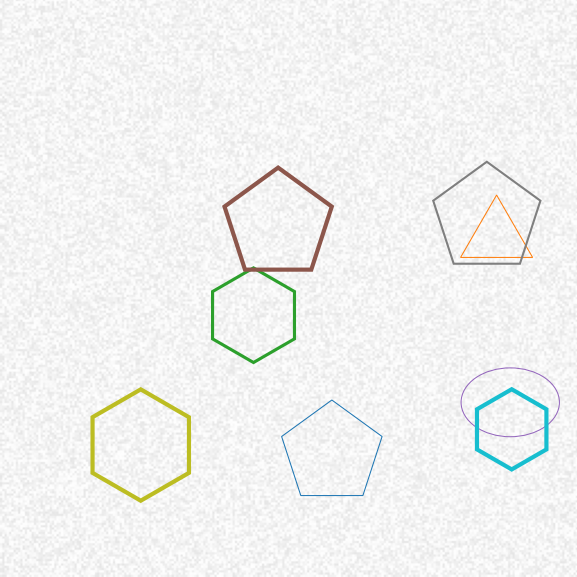[{"shape": "pentagon", "thickness": 0.5, "radius": 0.46, "center": [0.575, 0.215]}, {"shape": "triangle", "thickness": 0.5, "radius": 0.36, "center": [0.86, 0.589]}, {"shape": "hexagon", "thickness": 1.5, "radius": 0.41, "center": [0.439, 0.453]}, {"shape": "oval", "thickness": 0.5, "radius": 0.43, "center": [0.884, 0.302]}, {"shape": "pentagon", "thickness": 2, "radius": 0.49, "center": [0.482, 0.611]}, {"shape": "pentagon", "thickness": 1, "radius": 0.49, "center": [0.843, 0.621]}, {"shape": "hexagon", "thickness": 2, "radius": 0.48, "center": [0.244, 0.229]}, {"shape": "hexagon", "thickness": 2, "radius": 0.35, "center": [0.886, 0.256]}]